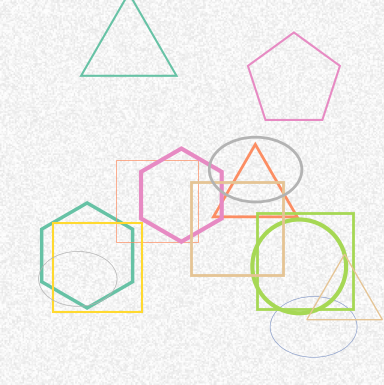[{"shape": "triangle", "thickness": 1.5, "radius": 0.72, "center": [0.335, 0.875]}, {"shape": "hexagon", "thickness": 2.5, "radius": 0.68, "center": [0.226, 0.336]}, {"shape": "square", "thickness": 0.5, "radius": 0.53, "center": [0.407, 0.477]}, {"shape": "triangle", "thickness": 2, "radius": 0.63, "center": [0.663, 0.5]}, {"shape": "oval", "thickness": 0.5, "radius": 0.56, "center": [0.815, 0.151]}, {"shape": "hexagon", "thickness": 3, "radius": 0.6, "center": [0.471, 0.493]}, {"shape": "pentagon", "thickness": 1.5, "radius": 0.63, "center": [0.763, 0.79]}, {"shape": "circle", "thickness": 3, "radius": 0.61, "center": [0.777, 0.308]}, {"shape": "square", "thickness": 2, "radius": 0.63, "center": [0.793, 0.323]}, {"shape": "square", "thickness": 1.5, "radius": 0.58, "center": [0.252, 0.306]}, {"shape": "triangle", "thickness": 1, "radius": 0.57, "center": [0.895, 0.226]}, {"shape": "square", "thickness": 2, "radius": 0.6, "center": [0.615, 0.407]}, {"shape": "oval", "thickness": 0.5, "radius": 0.51, "center": [0.202, 0.276]}, {"shape": "oval", "thickness": 2, "radius": 0.6, "center": [0.664, 0.559]}]